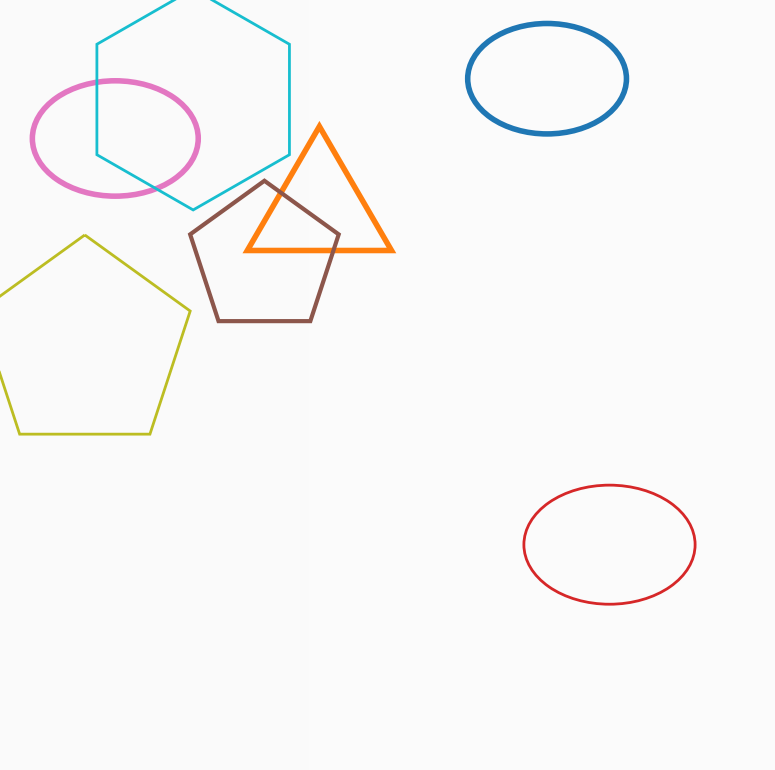[{"shape": "oval", "thickness": 2, "radius": 0.51, "center": [0.706, 0.898]}, {"shape": "triangle", "thickness": 2, "radius": 0.54, "center": [0.412, 0.728]}, {"shape": "oval", "thickness": 1, "radius": 0.55, "center": [0.786, 0.293]}, {"shape": "pentagon", "thickness": 1.5, "radius": 0.5, "center": [0.341, 0.664]}, {"shape": "oval", "thickness": 2, "radius": 0.54, "center": [0.149, 0.82]}, {"shape": "pentagon", "thickness": 1, "radius": 0.72, "center": [0.109, 0.552]}, {"shape": "hexagon", "thickness": 1, "radius": 0.72, "center": [0.249, 0.871]}]